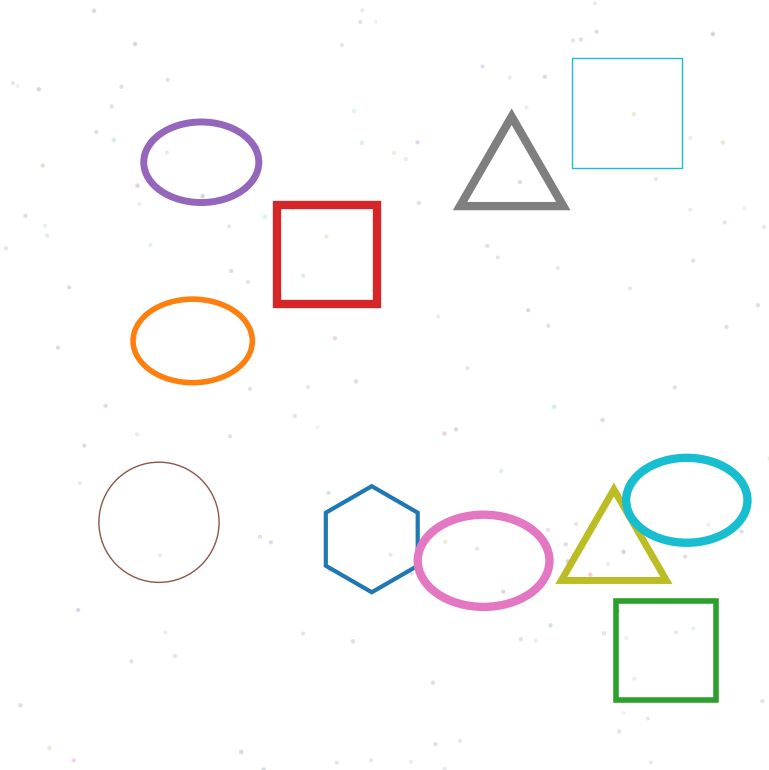[{"shape": "hexagon", "thickness": 1.5, "radius": 0.34, "center": [0.483, 0.3]}, {"shape": "oval", "thickness": 2, "radius": 0.39, "center": [0.25, 0.557]}, {"shape": "square", "thickness": 2, "radius": 0.32, "center": [0.865, 0.155]}, {"shape": "square", "thickness": 3, "radius": 0.32, "center": [0.425, 0.67]}, {"shape": "oval", "thickness": 2.5, "radius": 0.37, "center": [0.261, 0.789]}, {"shape": "circle", "thickness": 0.5, "radius": 0.39, "center": [0.206, 0.322]}, {"shape": "oval", "thickness": 3, "radius": 0.43, "center": [0.628, 0.272]}, {"shape": "triangle", "thickness": 3, "radius": 0.39, "center": [0.664, 0.771]}, {"shape": "triangle", "thickness": 2.5, "radius": 0.39, "center": [0.797, 0.286]}, {"shape": "oval", "thickness": 3, "radius": 0.39, "center": [0.892, 0.35]}, {"shape": "square", "thickness": 0.5, "radius": 0.36, "center": [0.815, 0.853]}]